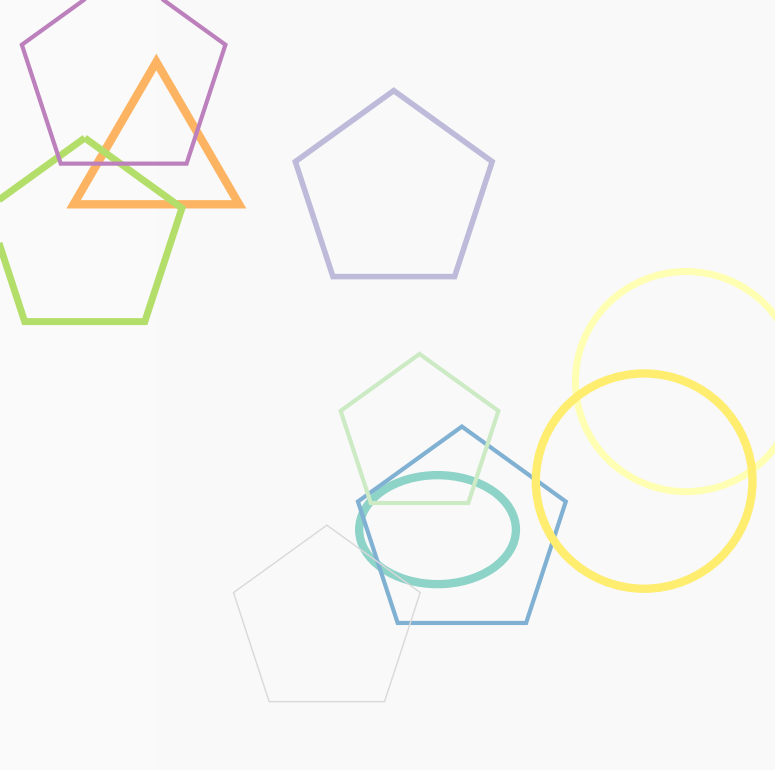[{"shape": "oval", "thickness": 3, "radius": 0.51, "center": [0.565, 0.312]}, {"shape": "circle", "thickness": 2.5, "radius": 0.71, "center": [0.885, 0.504]}, {"shape": "pentagon", "thickness": 2, "radius": 0.67, "center": [0.508, 0.749]}, {"shape": "pentagon", "thickness": 1.5, "radius": 0.71, "center": [0.596, 0.305]}, {"shape": "triangle", "thickness": 3, "radius": 0.62, "center": [0.202, 0.796]}, {"shape": "pentagon", "thickness": 2.5, "radius": 0.66, "center": [0.109, 0.689]}, {"shape": "pentagon", "thickness": 0.5, "radius": 0.63, "center": [0.422, 0.191]}, {"shape": "pentagon", "thickness": 1.5, "radius": 0.69, "center": [0.16, 0.899]}, {"shape": "pentagon", "thickness": 1.5, "radius": 0.54, "center": [0.541, 0.433]}, {"shape": "circle", "thickness": 3, "radius": 0.7, "center": [0.831, 0.375]}]